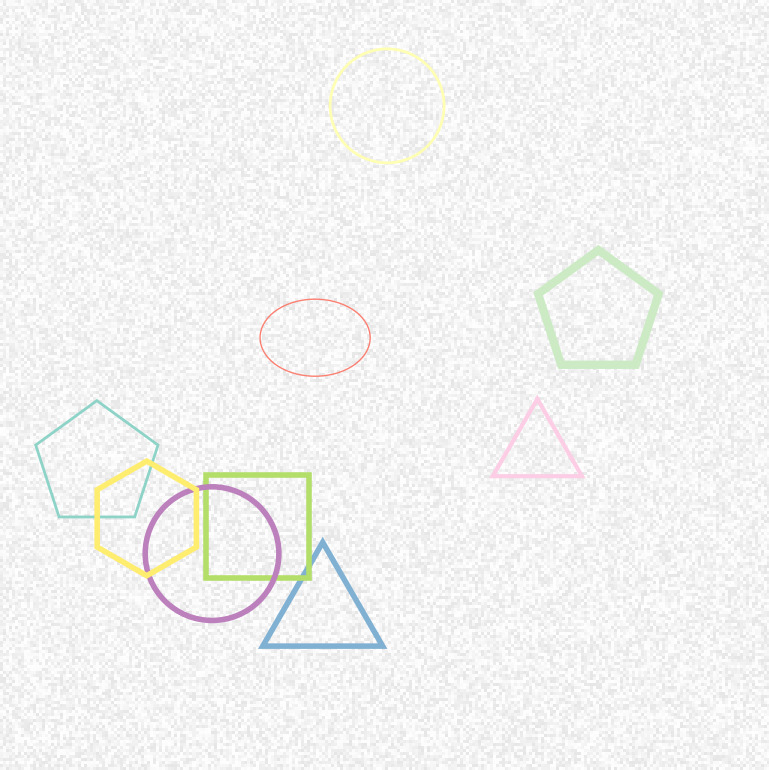[{"shape": "pentagon", "thickness": 1, "radius": 0.42, "center": [0.126, 0.396]}, {"shape": "circle", "thickness": 1, "radius": 0.37, "center": [0.503, 0.863]}, {"shape": "oval", "thickness": 0.5, "radius": 0.36, "center": [0.409, 0.561]}, {"shape": "triangle", "thickness": 2, "radius": 0.45, "center": [0.419, 0.206]}, {"shape": "square", "thickness": 2, "radius": 0.33, "center": [0.335, 0.317]}, {"shape": "triangle", "thickness": 1.5, "radius": 0.33, "center": [0.698, 0.415]}, {"shape": "circle", "thickness": 2, "radius": 0.43, "center": [0.275, 0.281]}, {"shape": "pentagon", "thickness": 3, "radius": 0.41, "center": [0.777, 0.593]}, {"shape": "hexagon", "thickness": 2, "radius": 0.37, "center": [0.191, 0.327]}]